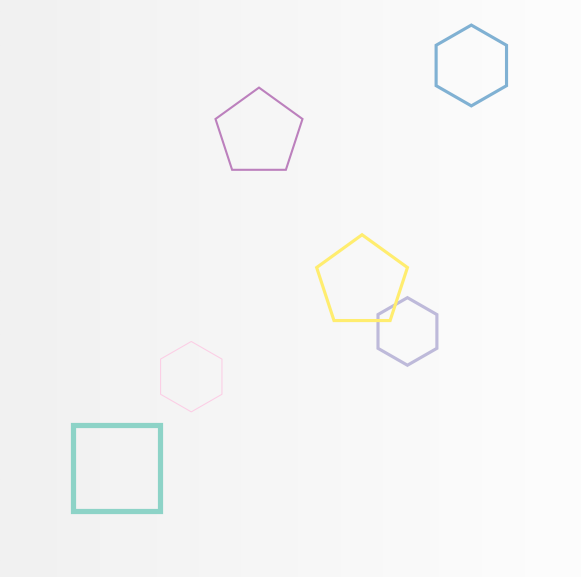[{"shape": "square", "thickness": 2.5, "radius": 0.37, "center": [0.201, 0.188]}, {"shape": "hexagon", "thickness": 1.5, "radius": 0.29, "center": [0.701, 0.425]}, {"shape": "hexagon", "thickness": 1.5, "radius": 0.35, "center": [0.811, 0.886]}, {"shape": "hexagon", "thickness": 0.5, "radius": 0.3, "center": [0.329, 0.347]}, {"shape": "pentagon", "thickness": 1, "radius": 0.39, "center": [0.446, 0.769]}, {"shape": "pentagon", "thickness": 1.5, "radius": 0.41, "center": [0.623, 0.511]}]